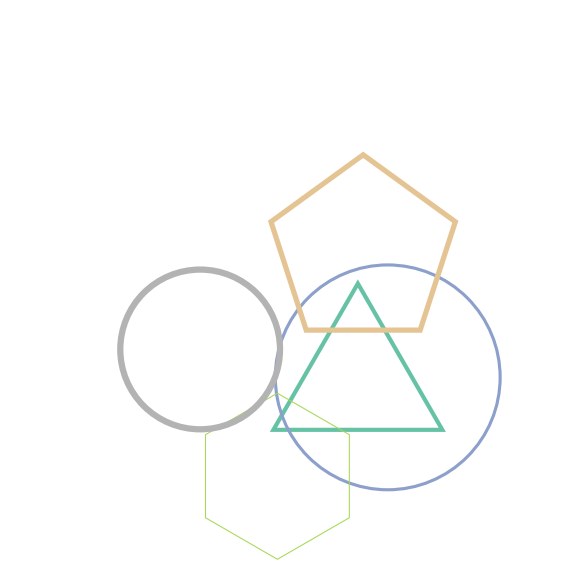[{"shape": "triangle", "thickness": 2, "radius": 0.84, "center": [0.62, 0.339]}, {"shape": "circle", "thickness": 1.5, "radius": 0.97, "center": [0.671, 0.346]}, {"shape": "hexagon", "thickness": 0.5, "radius": 0.72, "center": [0.48, 0.175]}, {"shape": "pentagon", "thickness": 2.5, "radius": 0.84, "center": [0.629, 0.563]}, {"shape": "circle", "thickness": 3, "radius": 0.69, "center": [0.347, 0.394]}]